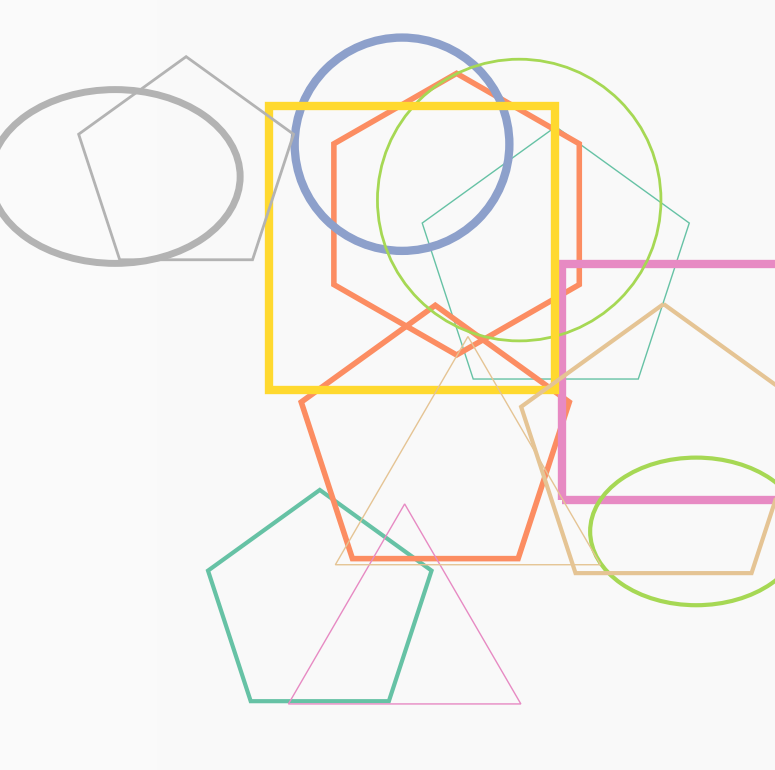[{"shape": "pentagon", "thickness": 0.5, "radius": 0.91, "center": [0.717, 0.654]}, {"shape": "pentagon", "thickness": 1.5, "radius": 0.76, "center": [0.413, 0.212]}, {"shape": "pentagon", "thickness": 2, "radius": 0.91, "center": [0.562, 0.422]}, {"shape": "hexagon", "thickness": 2, "radius": 0.91, "center": [0.589, 0.722]}, {"shape": "circle", "thickness": 3, "radius": 0.69, "center": [0.519, 0.813]}, {"shape": "triangle", "thickness": 0.5, "radius": 0.87, "center": [0.522, 0.172]}, {"shape": "square", "thickness": 3, "radius": 0.77, "center": [0.878, 0.504]}, {"shape": "oval", "thickness": 1.5, "radius": 0.68, "center": [0.898, 0.31]}, {"shape": "circle", "thickness": 1, "radius": 0.91, "center": [0.67, 0.74]}, {"shape": "square", "thickness": 3, "radius": 0.92, "center": [0.532, 0.678]}, {"shape": "triangle", "thickness": 0.5, "radius": 0.99, "center": [0.604, 0.365]}, {"shape": "pentagon", "thickness": 1.5, "radius": 0.97, "center": [0.856, 0.412]}, {"shape": "oval", "thickness": 2.5, "radius": 0.81, "center": [0.149, 0.771]}, {"shape": "pentagon", "thickness": 1, "radius": 0.73, "center": [0.24, 0.781]}]